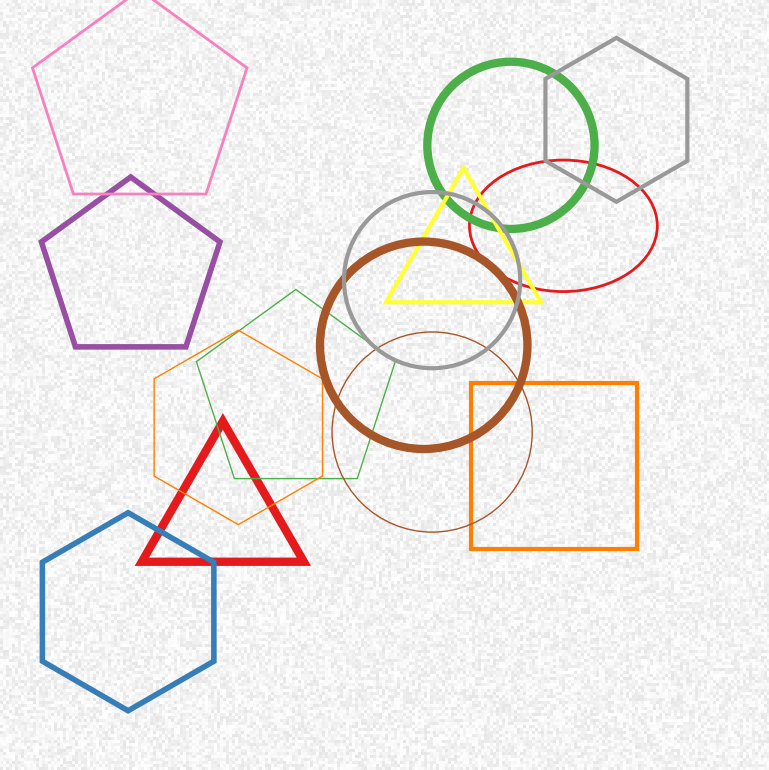[{"shape": "triangle", "thickness": 3, "radius": 0.61, "center": [0.289, 0.331]}, {"shape": "oval", "thickness": 1, "radius": 0.61, "center": [0.732, 0.707]}, {"shape": "hexagon", "thickness": 2, "radius": 0.64, "center": [0.166, 0.206]}, {"shape": "pentagon", "thickness": 0.5, "radius": 0.68, "center": [0.384, 0.488]}, {"shape": "circle", "thickness": 3, "radius": 0.54, "center": [0.664, 0.811]}, {"shape": "pentagon", "thickness": 2, "radius": 0.61, "center": [0.17, 0.648]}, {"shape": "square", "thickness": 1.5, "radius": 0.54, "center": [0.719, 0.395]}, {"shape": "hexagon", "thickness": 0.5, "radius": 0.63, "center": [0.31, 0.445]}, {"shape": "triangle", "thickness": 1.5, "radius": 0.58, "center": [0.602, 0.666]}, {"shape": "circle", "thickness": 0.5, "radius": 0.65, "center": [0.561, 0.439]}, {"shape": "circle", "thickness": 3, "radius": 0.67, "center": [0.55, 0.552]}, {"shape": "pentagon", "thickness": 1, "radius": 0.73, "center": [0.181, 0.867]}, {"shape": "circle", "thickness": 1.5, "radius": 0.57, "center": [0.561, 0.636]}, {"shape": "hexagon", "thickness": 1.5, "radius": 0.53, "center": [0.801, 0.844]}]